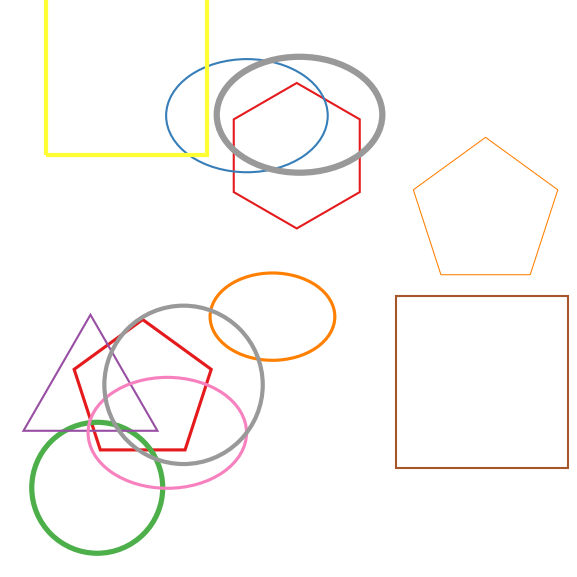[{"shape": "hexagon", "thickness": 1, "radius": 0.63, "center": [0.514, 0.729]}, {"shape": "pentagon", "thickness": 1.5, "radius": 0.62, "center": [0.247, 0.321]}, {"shape": "oval", "thickness": 1, "radius": 0.7, "center": [0.428, 0.799]}, {"shape": "circle", "thickness": 2.5, "radius": 0.57, "center": [0.168, 0.155]}, {"shape": "triangle", "thickness": 1, "radius": 0.67, "center": [0.157, 0.32]}, {"shape": "pentagon", "thickness": 0.5, "radius": 0.66, "center": [0.841, 0.63]}, {"shape": "oval", "thickness": 1.5, "radius": 0.54, "center": [0.472, 0.451]}, {"shape": "square", "thickness": 2, "radius": 0.7, "center": [0.219, 0.871]}, {"shape": "square", "thickness": 1, "radius": 0.74, "center": [0.835, 0.337]}, {"shape": "oval", "thickness": 1.5, "radius": 0.69, "center": [0.29, 0.25]}, {"shape": "oval", "thickness": 3, "radius": 0.72, "center": [0.519, 0.8]}, {"shape": "circle", "thickness": 2, "radius": 0.69, "center": [0.318, 0.333]}]